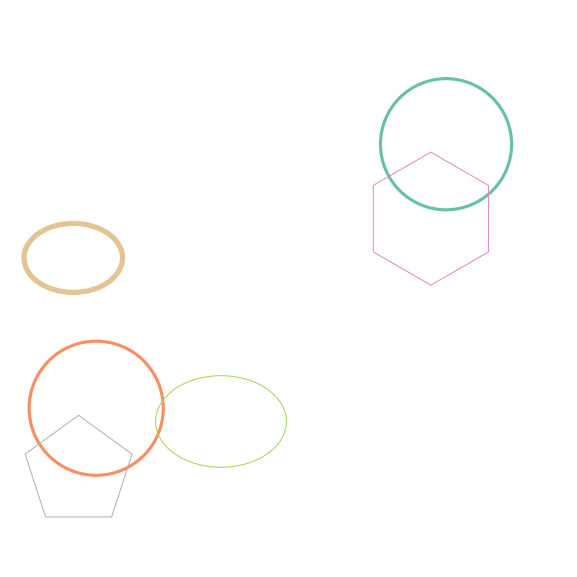[{"shape": "circle", "thickness": 1.5, "radius": 0.57, "center": [0.772, 0.749]}, {"shape": "circle", "thickness": 1.5, "radius": 0.58, "center": [0.167, 0.292]}, {"shape": "hexagon", "thickness": 0.5, "radius": 0.58, "center": [0.746, 0.621]}, {"shape": "oval", "thickness": 0.5, "radius": 0.57, "center": [0.383, 0.269]}, {"shape": "oval", "thickness": 2.5, "radius": 0.43, "center": [0.127, 0.553]}, {"shape": "pentagon", "thickness": 0.5, "radius": 0.49, "center": [0.136, 0.183]}]